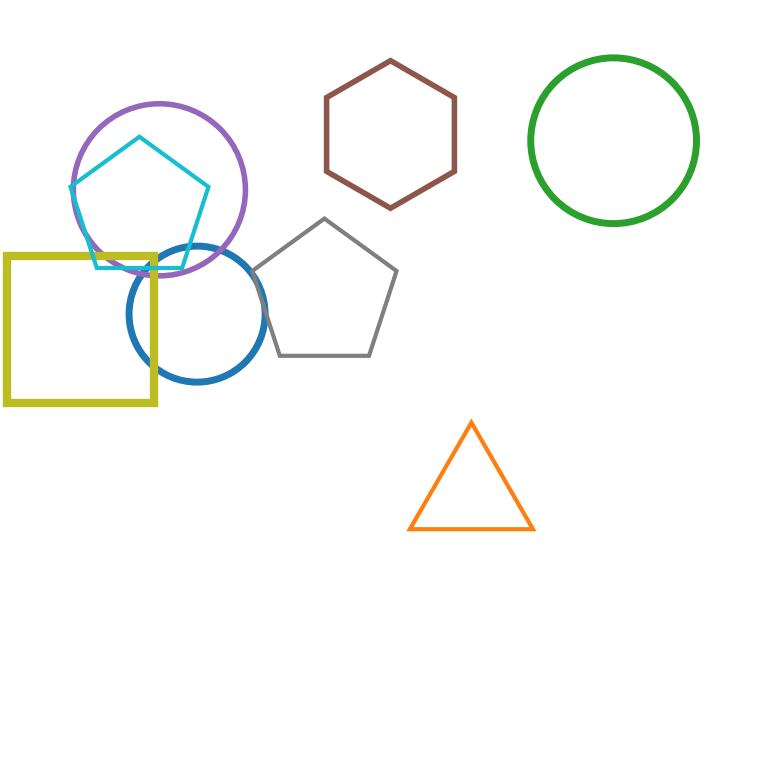[{"shape": "circle", "thickness": 2.5, "radius": 0.44, "center": [0.256, 0.592]}, {"shape": "triangle", "thickness": 1.5, "radius": 0.46, "center": [0.612, 0.359]}, {"shape": "circle", "thickness": 2.5, "radius": 0.54, "center": [0.797, 0.817]}, {"shape": "circle", "thickness": 2, "radius": 0.56, "center": [0.207, 0.754]}, {"shape": "hexagon", "thickness": 2, "radius": 0.48, "center": [0.507, 0.825]}, {"shape": "pentagon", "thickness": 1.5, "radius": 0.49, "center": [0.421, 0.618]}, {"shape": "square", "thickness": 3, "radius": 0.48, "center": [0.104, 0.572]}, {"shape": "pentagon", "thickness": 1.5, "radius": 0.47, "center": [0.181, 0.728]}]